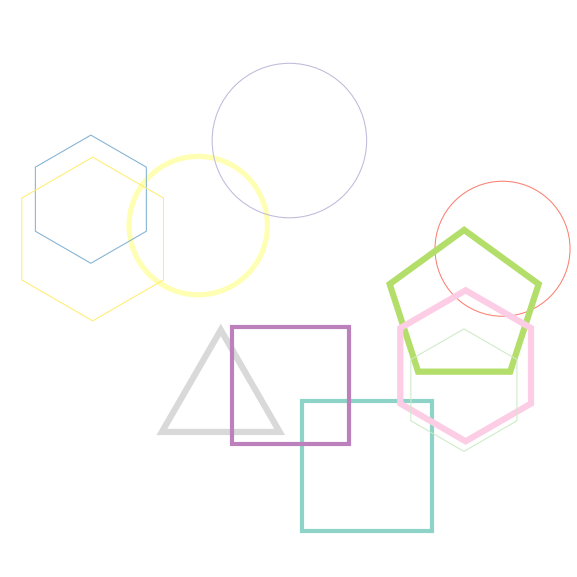[{"shape": "square", "thickness": 2, "radius": 0.56, "center": [0.635, 0.191]}, {"shape": "circle", "thickness": 2.5, "radius": 0.6, "center": [0.343, 0.608]}, {"shape": "circle", "thickness": 0.5, "radius": 0.67, "center": [0.501, 0.756]}, {"shape": "circle", "thickness": 0.5, "radius": 0.58, "center": [0.87, 0.568]}, {"shape": "hexagon", "thickness": 0.5, "radius": 0.55, "center": [0.157, 0.654]}, {"shape": "pentagon", "thickness": 3, "radius": 0.68, "center": [0.804, 0.465]}, {"shape": "hexagon", "thickness": 3, "radius": 0.65, "center": [0.806, 0.366]}, {"shape": "triangle", "thickness": 3, "radius": 0.59, "center": [0.382, 0.31]}, {"shape": "square", "thickness": 2, "radius": 0.51, "center": [0.504, 0.332]}, {"shape": "hexagon", "thickness": 0.5, "radius": 0.53, "center": [0.803, 0.324]}, {"shape": "hexagon", "thickness": 0.5, "radius": 0.71, "center": [0.16, 0.585]}]